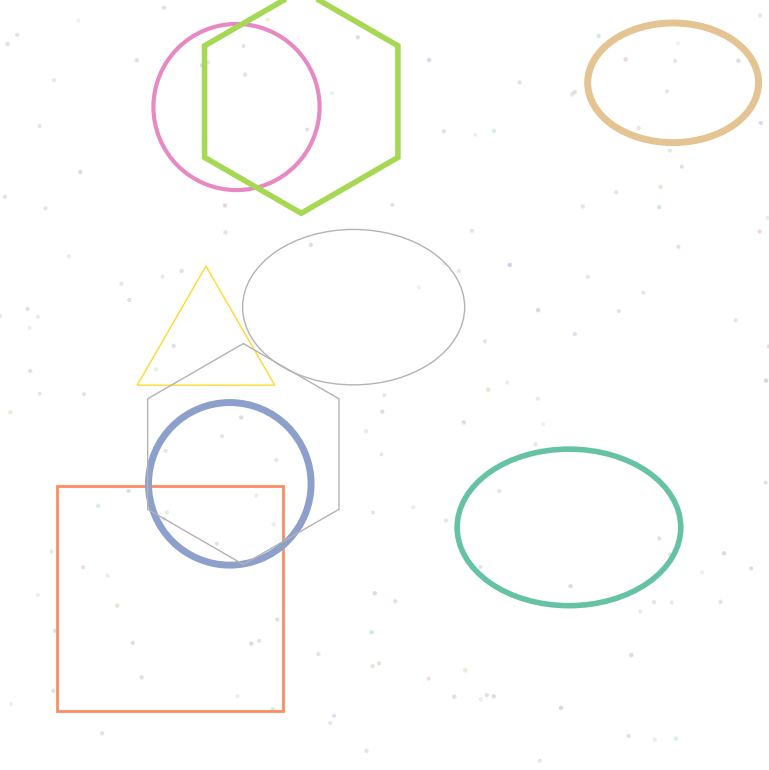[{"shape": "oval", "thickness": 2, "radius": 0.73, "center": [0.739, 0.315]}, {"shape": "square", "thickness": 1, "radius": 0.73, "center": [0.221, 0.223]}, {"shape": "circle", "thickness": 2.5, "radius": 0.53, "center": [0.298, 0.372]}, {"shape": "circle", "thickness": 1.5, "radius": 0.54, "center": [0.307, 0.861]}, {"shape": "hexagon", "thickness": 2, "radius": 0.72, "center": [0.391, 0.868]}, {"shape": "triangle", "thickness": 0.5, "radius": 0.52, "center": [0.267, 0.551]}, {"shape": "oval", "thickness": 2.5, "radius": 0.55, "center": [0.874, 0.892]}, {"shape": "oval", "thickness": 0.5, "radius": 0.72, "center": [0.459, 0.601]}, {"shape": "hexagon", "thickness": 0.5, "radius": 0.72, "center": [0.316, 0.41]}]